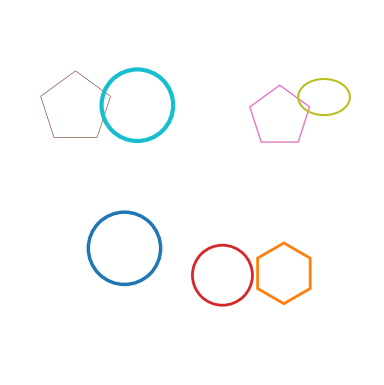[{"shape": "circle", "thickness": 2.5, "radius": 0.47, "center": [0.323, 0.355]}, {"shape": "hexagon", "thickness": 2, "radius": 0.39, "center": [0.737, 0.29]}, {"shape": "circle", "thickness": 2, "radius": 0.39, "center": [0.578, 0.285]}, {"shape": "pentagon", "thickness": 0.5, "radius": 0.48, "center": [0.196, 0.72]}, {"shape": "pentagon", "thickness": 1, "radius": 0.41, "center": [0.727, 0.697]}, {"shape": "oval", "thickness": 1.5, "radius": 0.34, "center": [0.842, 0.748]}, {"shape": "circle", "thickness": 3, "radius": 0.46, "center": [0.357, 0.727]}]